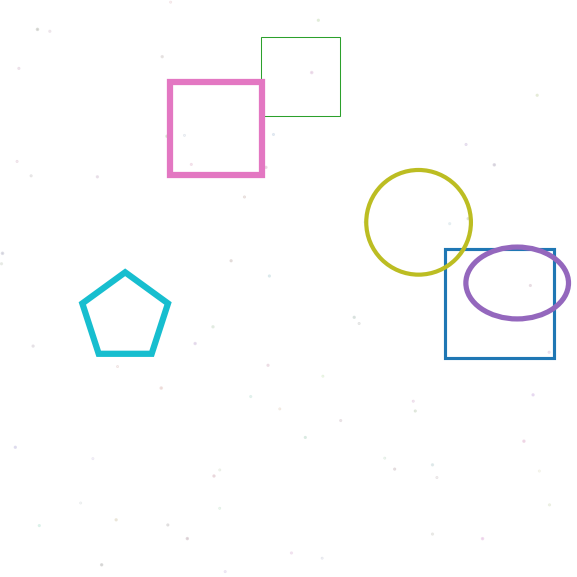[{"shape": "square", "thickness": 1.5, "radius": 0.47, "center": [0.865, 0.474]}, {"shape": "square", "thickness": 0.5, "radius": 0.34, "center": [0.52, 0.867]}, {"shape": "oval", "thickness": 2.5, "radius": 0.44, "center": [0.896, 0.509]}, {"shape": "square", "thickness": 3, "radius": 0.4, "center": [0.374, 0.776]}, {"shape": "circle", "thickness": 2, "radius": 0.45, "center": [0.725, 0.614]}, {"shape": "pentagon", "thickness": 3, "radius": 0.39, "center": [0.217, 0.45]}]